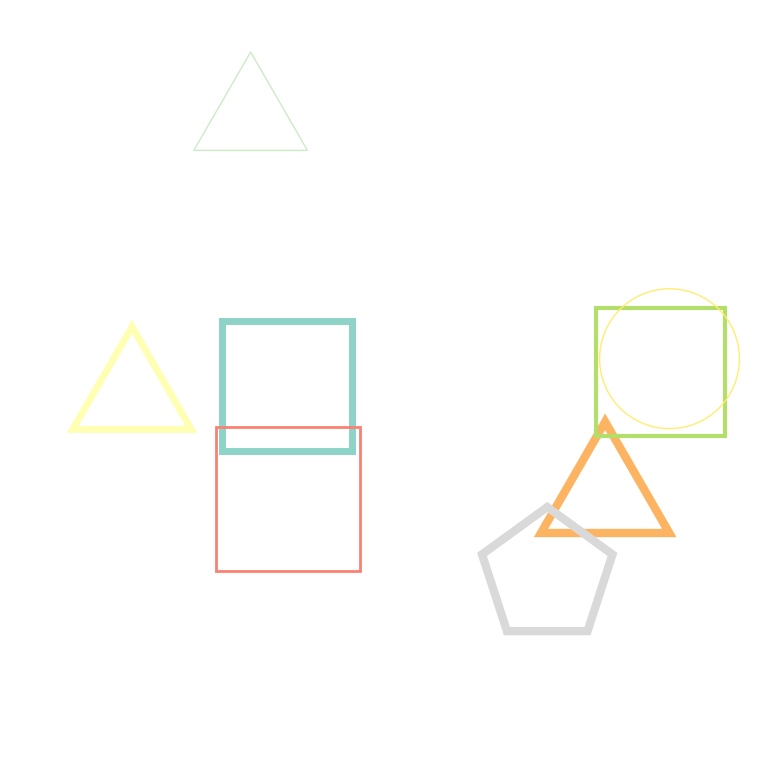[{"shape": "square", "thickness": 2.5, "radius": 0.42, "center": [0.372, 0.498]}, {"shape": "triangle", "thickness": 2.5, "radius": 0.44, "center": [0.171, 0.487]}, {"shape": "square", "thickness": 1, "radius": 0.47, "center": [0.374, 0.352]}, {"shape": "triangle", "thickness": 3, "radius": 0.48, "center": [0.786, 0.356]}, {"shape": "square", "thickness": 1.5, "radius": 0.42, "center": [0.858, 0.517]}, {"shape": "pentagon", "thickness": 3, "radius": 0.45, "center": [0.711, 0.252]}, {"shape": "triangle", "thickness": 0.5, "radius": 0.43, "center": [0.326, 0.847]}, {"shape": "circle", "thickness": 0.5, "radius": 0.45, "center": [0.87, 0.534]}]